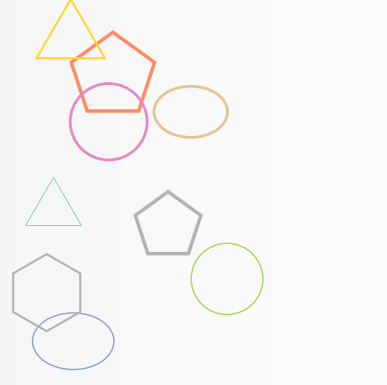[{"shape": "triangle", "thickness": 0.5, "radius": 0.42, "center": [0.138, 0.456]}, {"shape": "pentagon", "thickness": 2.5, "radius": 0.57, "center": [0.291, 0.803]}, {"shape": "oval", "thickness": 1, "radius": 0.53, "center": [0.189, 0.114]}, {"shape": "circle", "thickness": 2, "radius": 0.5, "center": [0.28, 0.684]}, {"shape": "circle", "thickness": 1, "radius": 0.46, "center": [0.586, 0.275]}, {"shape": "triangle", "thickness": 1.5, "radius": 0.51, "center": [0.183, 0.9]}, {"shape": "oval", "thickness": 2, "radius": 0.47, "center": [0.492, 0.71]}, {"shape": "pentagon", "thickness": 2.5, "radius": 0.44, "center": [0.434, 0.413]}, {"shape": "hexagon", "thickness": 1.5, "radius": 0.5, "center": [0.121, 0.24]}]